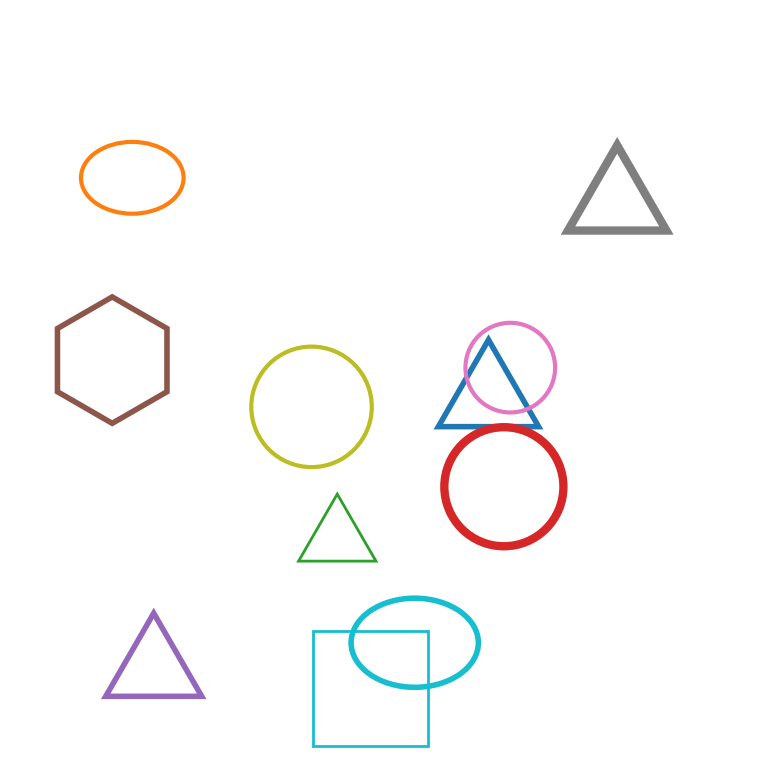[{"shape": "triangle", "thickness": 2, "radius": 0.38, "center": [0.634, 0.483]}, {"shape": "oval", "thickness": 1.5, "radius": 0.33, "center": [0.172, 0.769]}, {"shape": "triangle", "thickness": 1, "radius": 0.29, "center": [0.438, 0.3]}, {"shape": "circle", "thickness": 3, "radius": 0.39, "center": [0.654, 0.368]}, {"shape": "triangle", "thickness": 2, "radius": 0.36, "center": [0.2, 0.132]}, {"shape": "hexagon", "thickness": 2, "radius": 0.41, "center": [0.146, 0.532]}, {"shape": "circle", "thickness": 1.5, "radius": 0.29, "center": [0.663, 0.523]}, {"shape": "triangle", "thickness": 3, "radius": 0.37, "center": [0.802, 0.737]}, {"shape": "circle", "thickness": 1.5, "radius": 0.39, "center": [0.405, 0.472]}, {"shape": "oval", "thickness": 2, "radius": 0.41, "center": [0.539, 0.165]}, {"shape": "square", "thickness": 1, "radius": 0.38, "center": [0.481, 0.106]}]